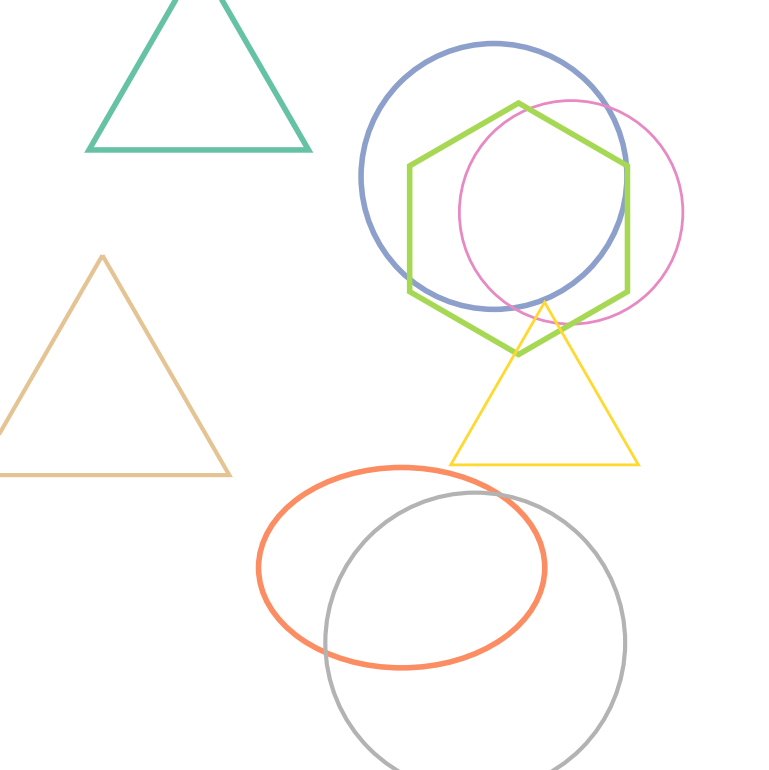[{"shape": "triangle", "thickness": 2, "radius": 0.82, "center": [0.258, 0.888]}, {"shape": "oval", "thickness": 2, "radius": 0.93, "center": [0.522, 0.263]}, {"shape": "circle", "thickness": 2, "radius": 0.86, "center": [0.642, 0.771]}, {"shape": "circle", "thickness": 1, "radius": 0.73, "center": [0.742, 0.724]}, {"shape": "hexagon", "thickness": 2, "radius": 0.82, "center": [0.673, 0.703]}, {"shape": "triangle", "thickness": 1, "radius": 0.7, "center": [0.707, 0.467]}, {"shape": "triangle", "thickness": 1.5, "radius": 0.95, "center": [0.133, 0.478]}, {"shape": "circle", "thickness": 1.5, "radius": 0.97, "center": [0.617, 0.166]}]